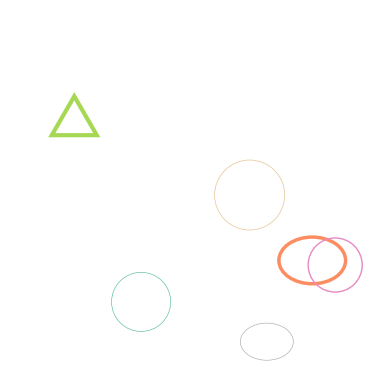[{"shape": "circle", "thickness": 0.5, "radius": 0.38, "center": [0.367, 0.216]}, {"shape": "oval", "thickness": 2.5, "radius": 0.43, "center": [0.811, 0.324]}, {"shape": "circle", "thickness": 1, "radius": 0.35, "center": [0.871, 0.312]}, {"shape": "triangle", "thickness": 3, "radius": 0.34, "center": [0.193, 0.683]}, {"shape": "circle", "thickness": 0.5, "radius": 0.45, "center": [0.648, 0.493]}, {"shape": "oval", "thickness": 0.5, "radius": 0.34, "center": [0.693, 0.112]}]